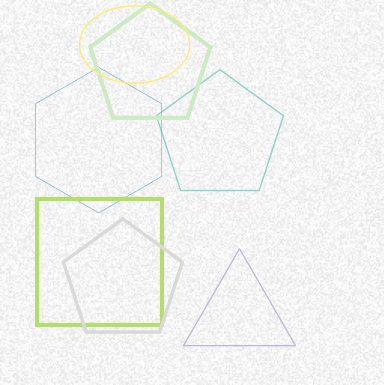[{"shape": "pentagon", "thickness": 1, "radius": 0.87, "center": [0.571, 0.646]}, {"shape": "triangle", "thickness": 1, "radius": 0.84, "center": [0.622, 0.186]}, {"shape": "hexagon", "thickness": 0.5, "radius": 0.95, "center": [0.256, 0.636]}, {"shape": "square", "thickness": 3, "radius": 0.81, "center": [0.258, 0.32]}, {"shape": "pentagon", "thickness": 2.5, "radius": 0.81, "center": [0.319, 0.269]}, {"shape": "pentagon", "thickness": 3, "radius": 0.82, "center": [0.39, 0.827]}, {"shape": "oval", "thickness": 1, "radius": 0.72, "center": [0.35, 0.884]}]